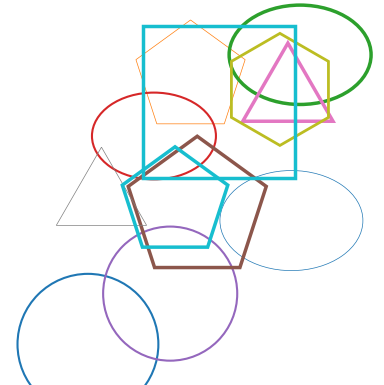[{"shape": "circle", "thickness": 1.5, "radius": 0.91, "center": [0.228, 0.106]}, {"shape": "oval", "thickness": 0.5, "radius": 0.93, "center": [0.757, 0.427]}, {"shape": "pentagon", "thickness": 0.5, "radius": 0.75, "center": [0.495, 0.799]}, {"shape": "oval", "thickness": 2.5, "radius": 0.92, "center": [0.78, 0.858]}, {"shape": "oval", "thickness": 1.5, "radius": 0.81, "center": [0.4, 0.647]}, {"shape": "circle", "thickness": 1.5, "radius": 0.87, "center": [0.442, 0.237]}, {"shape": "pentagon", "thickness": 2.5, "radius": 0.94, "center": [0.512, 0.458]}, {"shape": "triangle", "thickness": 2.5, "radius": 0.68, "center": [0.748, 0.753]}, {"shape": "triangle", "thickness": 0.5, "radius": 0.68, "center": [0.264, 0.482]}, {"shape": "hexagon", "thickness": 2, "radius": 0.73, "center": [0.727, 0.768]}, {"shape": "pentagon", "thickness": 2.5, "radius": 0.72, "center": [0.455, 0.475]}, {"shape": "square", "thickness": 2.5, "radius": 0.99, "center": [0.568, 0.734]}]